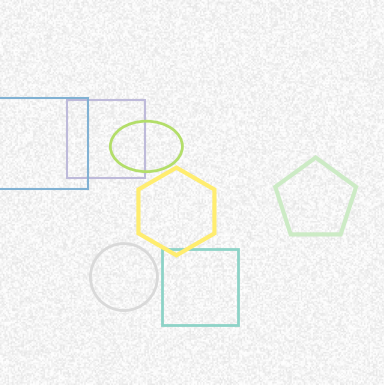[{"shape": "square", "thickness": 2, "radius": 0.5, "center": [0.519, 0.254]}, {"shape": "square", "thickness": 1.5, "radius": 0.51, "center": [0.276, 0.638]}, {"shape": "square", "thickness": 1.5, "radius": 0.59, "center": [0.11, 0.627]}, {"shape": "oval", "thickness": 2, "radius": 0.47, "center": [0.38, 0.62]}, {"shape": "circle", "thickness": 2, "radius": 0.43, "center": [0.322, 0.28]}, {"shape": "pentagon", "thickness": 3, "radius": 0.55, "center": [0.82, 0.48]}, {"shape": "hexagon", "thickness": 3, "radius": 0.57, "center": [0.458, 0.451]}]